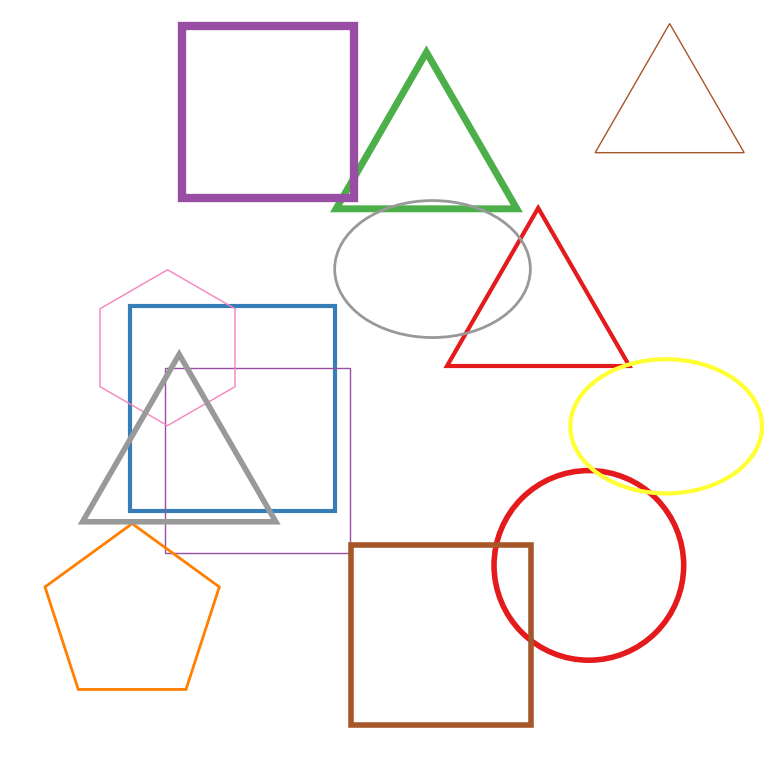[{"shape": "circle", "thickness": 2, "radius": 0.62, "center": [0.765, 0.266]}, {"shape": "triangle", "thickness": 1.5, "radius": 0.68, "center": [0.699, 0.593]}, {"shape": "square", "thickness": 1.5, "radius": 0.66, "center": [0.302, 0.47]}, {"shape": "triangle", "thickness": 2.5, "radius": 0.68, "center": [0.554, 0.797]}, {"shape": "square", "thickness": 3, "radius": 0.56, "center": [0.349, 0.855]}, {"shape": "square", "thickness": 0.5, "radius": 0.6, "center": [0.335, 0.402]}, {"shape": "pentagon", "thickness": 1, "radius": 0.6, "center": [0.172, 0.201]}, {"shape": "oval", "thickness": 1.5, "radius": 0.62, "center": [0.865, 0.446]}, {"shape": "square", "thickness": 2, "radius": 0.58, "center": [0.572, 0.175]}, {"shape": "triangle", "thickness": 0.5, "radius": 0.56, "center": [0.87, 0.858]}, {"shape": "hexagon", "thickness": 0.5, "radius": 0.51, "center": [0.218, 0.548]}, {"shape": "oval", "thickness": 1, "radius": 0.64, "center": [0.562, 0.651]}, {"shape": "triangle", "thickness": 2, "radius": 0.72, "center": [0.233, 0.395]}]